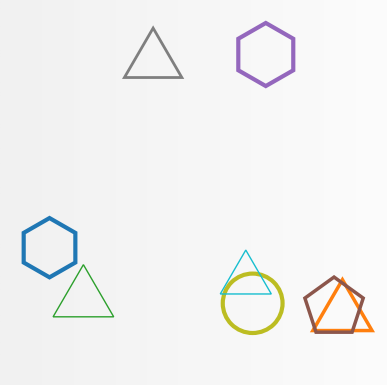[{"shape": "hexagon", "thickness": 3, "radius": 0.38, "center": [0.128, 0.357]}, {"shape": "triangle", "thickness": 2.5, "radius": 0.44, "center": [0.884, 0.185]}, {"shape": "triangle", "thickness": 1, "radius": 0.45, "center": [0.215, 0.222]}, {"shape": "hexagon", "thickness": 3, "radius": 0.41, "center": [0.686, 0.858]}, {"shape": "pentagon", "thickness": 2.5, "radius": 0.4, "center": [0.862, 0.201]}, {"shape": "triangle", "thickness": 2, "radius": 0.43, "center": [0.395, 0.841]}, {"shape": "circle", "thickness": 3, "radius": 0.39, "center": [0.652, 0.212]}, {"shape": "triangle", "thickness": 1, "radius": 0.38, "center": [0.634, 0.274]}]